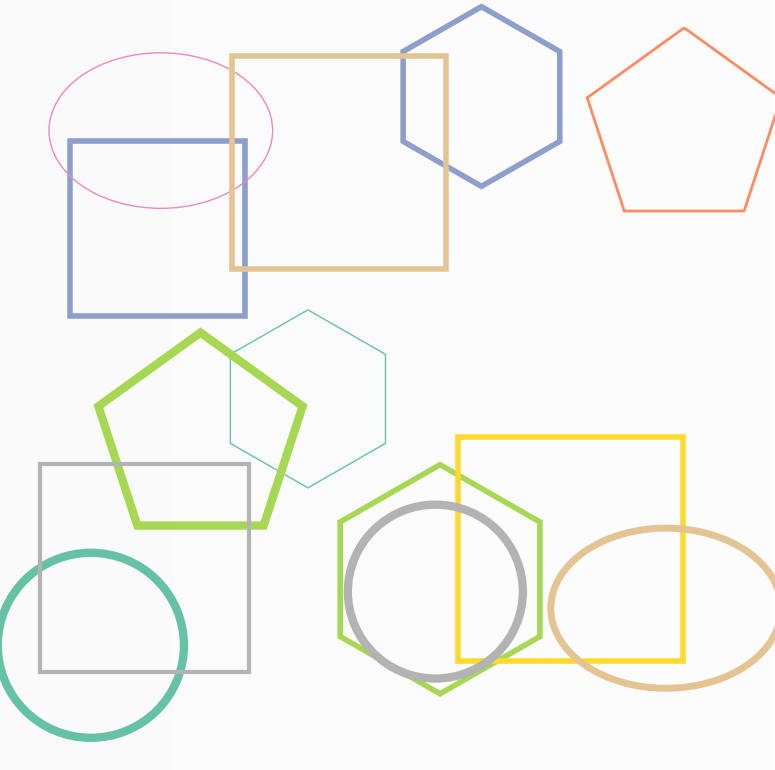[{"shape": "circle", "thickness": 3, "radius": 0.6, "center": [0.117, 0.162]}, {"shape": "hexagon", "thickness": 0.5, "radius": 0.58, "center": [0.397, 0.482]}, {"shape": "pentagon", "thickness": 1, "radius": 0.66, "center": [0.883, 0.832]}, {"shape": "hexagon", "thickness": 2, "radius": 0.58, "center": [0.621, 0.875]}, {"shape": "square", "thickness": 2, "radius": 0.57, "center": [0.203, 0.703]}, {"shape": "oval", "thickness": 0.5, "radius": 0.72, "center": [0.208, 0.83]}, {"shape": "pentagon", "thickness": 3, "radius": 0.69, "center": [0.259, 0.43]}, {"shape": "hexagon", "thickness": 2, "radius": 0.74, "center": [0.568, 0.248]}, {"shape": "square", "thickness": 2, "radius": 0.73, "center": [0.736, 0.287]}, {"shape": "square", "thickness": 2, "radius": 0.69, "center": [0.437, 0.789]}, {"shape": "oval", "thickness": 2.5, "radius": 0.74, "center": [0.859, 0.21]}, {"shape": "circle", "thickness": 3, "radius": 0.56, "center": [0.562, 0.232]}, {"shape": "square", "thickness": 1.5, "radius": 0.68, "center": [0.187, 0.262]}]